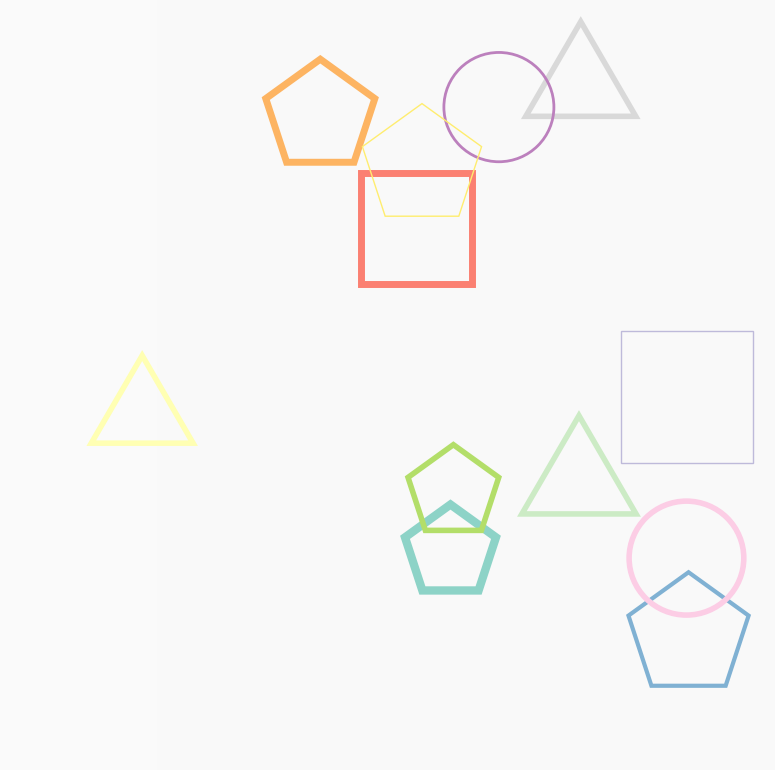[{"shape": "pentagon", "thickness": 3, "radius": 0.31, "center": [0.581, 0.283]}, {"shape": "triangle", "thickness": 2, "radius": 0.38, "center": [0.183, 0.462]}, {"shape": "square", "thickness": 0.5, "radius": 0.43, "center": [0.886, 0.484]}, {"shape": "square", "thickness": 2.5, "radius": 0.36, "center": [0.537, 0.703]}, {"shape": "pentagon", "thickness": 1.5, "radius": 0.41, "center": [0.888, 0.175]}, {"shape": "pentagon", "thickness": 2.5, "radius": 0.37, "center": [0.413, 0.849]}, {"shape": "pentagon", "thickness": 2, "radius": 0.31, "center": [0.585, 0.361]}, {"shape": "circle", "thickness": 2, "radius": 0.37, "center": [0.886, 0.275]}, {"shape": "triangle", "thickness": 2, "radius": 0.41, "center": [0.749, 0.89]}, {"shape": "circle", "thickness": 1, "radius": 0.35, "center": [0.644, 0.861]}, {"shape": "triangle", "thickness": 2, "radius": 0.43, "center": [0.747, 0.375]}, {"shape": "pentagon", "thickness": 0.5, "radius": 0.4, "center": [0.544, 0.785]}]